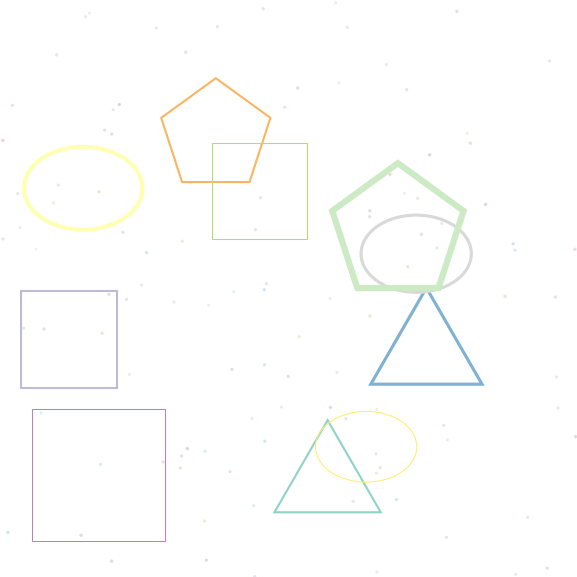[{"shape": "triangle", "thickness": 1, "radius": 0.53, "center": [0.567, 0.165]}, {"shape": "oval", "thickness": 2, "radius": 0.51, "center": [0.144, 0.673]}, {"shape": "square", "thickness": 1, "radius": 0.42, "center": [0.119, 0.411]}, {"shape": "triangle", "thickness": 1.5, "radius": 0.56, "center": [0.738, 0.389]}, {"shape": "pentagon", "thickness": 1, "radius": 0.5, "center": [0.374, 0.764]}, {"shape": "square", "thickness": 0.5, "radius": 0.41, "center": [0.449, 0.668]}, {"shape": "oval", "thickness": 1.5, "radius": 0.48, "center": [0.721, 0.56]}, {"shape": "square", "thickness": 0.5, "radius": 0.57, "center": [0.17, 0.177]}, {"shape": "pentagon", "thickness": 3, "radius": 0.6, "center": [0.689, 0.597]}, {"shape": "oval", "thickness": 0.5, "radius": 0.44, "center": [0.634, 0.226]}]